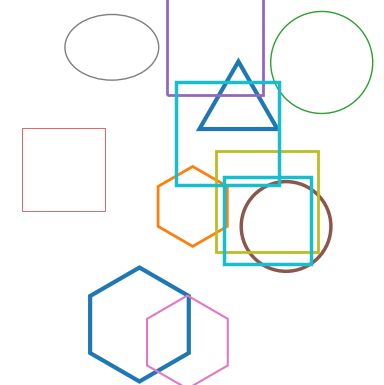[{"shape": "triangle", "thickness": 3, "radius": 0.58, "center": [0.619, 0.723]}, {"shape": "hexagon", "thickness": 3, "radius": 0.74, "center": [0.362, 0.157]}, {"shape": "hexagon", "thickness": 2, "radius": 0.52, "center": [0.501, 0.464]}, {"shape": "circle", "thickness": 1, "radius": 0.66, "center": [0.836, 0.838]}, {"shape": "square", "thickness": 0.5, "radius": 0.54, "center": [0.165, 0.56]}, {"shape": "square", "thickness": 2, "radius": 0.63, "center": [0.559, 0.88]}, {"shape": "circle", "thickness": 2.5, "radius": 0.58, "center": [0.743, 0.412]}, {"shape": "hexagon", "thickness": 1.5, "radius": 0.61, "center": [0.487, 0.111]}, {"shape": "oval", "thickness": 1, "radius": 0.61, "center": [0.29, 0.877]}, {"shape": "square", "thickness": 2, "radius": 0.66, "center": [0.693, 0.476]}, {"shape": "square", "thickness": 2.5, "radius": 0.67, "center": [0.592, 0.654]}, {"shape": "square", "thickness": 2.5, "radius": 0.56, "center": [0.694, 0.427]}]